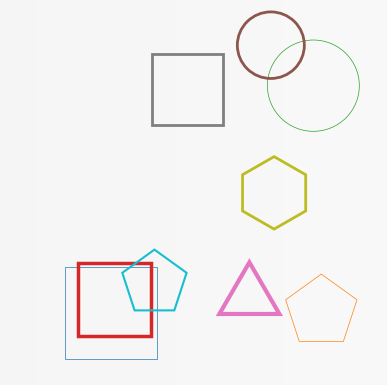[{"shape": "square", "thickness": 0.5, "radius": 0.6, "center": [0.286, 0.187]}, {"shape": "pentagon", "thickness": 0.5, "radius": 0.48, "center": [0.829, 0.191]}, {"shape": "circle", "thickness": 0.5, "radius": 0.59, "center": [0.809, 0.777]}, {"shape": "square", "thickness": 2.5, "radius": 0.47, "center": [0.295, 0.222]}, {"shape": "circle", "thickness": 2, "radius": 0.43, "center": [0.699, 0.883]}, {"shape": "triangle", "thickness": 3, "radius": 0.45, "center": [0.644, 0.229]}, {"shape": "square", "thickness": 2, "radius": 0.46, "center": [0.484, 0.767]}, {"shape": "hexagon", "thickness": 2, "radius": 0.47, "center": [0.707, 0.499]}, {"shape": "pentagon", "thickness": 1.5, "radius": 0.44, "center": [0.399, 0.264]}]